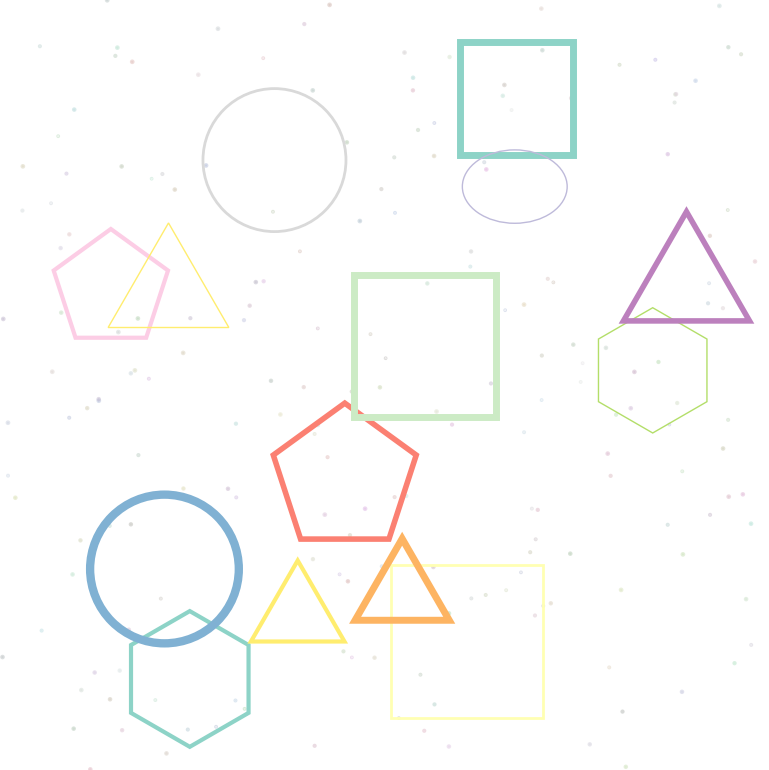[{"shape": "square", "thickness": 2.5, "radius": 0.37, "center": [0.671, 0.872]}, {"shape": "hexagon", "thickness": 1.5, "radius": 0.44, "center": [0.246, 0.118]}, {"shape": "square", "thickness": 1, "radius": 0.49, "center": [0.607, 0.167]}, {"shape": "oval", "thickness": 0.5, "radius": 0.34, "center": [0.669, 0.758]}, {"shape": "pentagon", "thickness": 2, "radius": 0.49, "center": [0.448, 0.379]}, {"shape": "circle", "thickness": 3, "radius": 0.48, "center": [0.214, 0.261]}, {"shape": "triangle", "thickness": 2.5, "radius": 0.35, "center": [0.522, 0.23]}, {"shape": "hexagon", "thickness": 0.5, "radius": 0.41, "center": [0.848, 0.519]}, {"shape": "pentagon", "thickness": 1.5, "radius": 0.39, "center": [0.144, 0.625]}, {"shape": "circle", "thickness": 1, "radius": 0.46, "center": [0.356, 0.792]}, {"shape": "triangle", "thickness": 2, "radius": 0.47, "center": [0.892, 0.63]}, {"shape": "square", "thickness": 2.5, "radius": 0.46, "center": [0.552, 0.55]}, {"shape": "triangle", "thickness": 0.5, "radius": 0.45, "center": [0.219, 0.62]}, {"shape": "triangle", "thickness": 1.5, "radius": 0.35, "center": [0.387, 0.202]}]